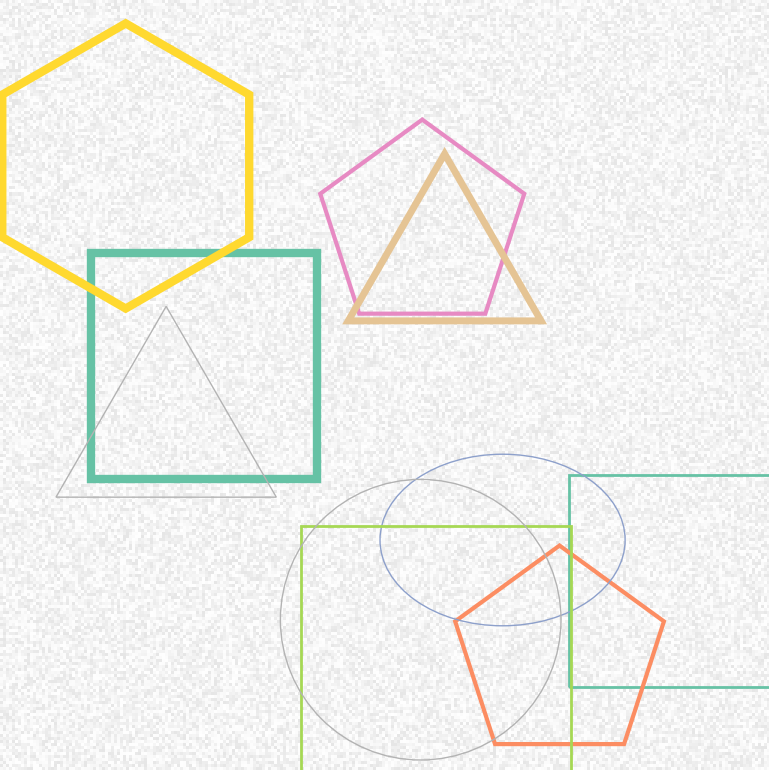[{"shape": "square", "thickness": 1, "radius": 0.69, "center": [0.876, 0.246]}, {"shape": "square", "thickness": 3, "radius": 0.73, "center": [0.265, 0.525]}, {"shape": "pentagon", "thickness": 1.5, "radius": 0.71, "center": [0.727, 0.149]}, {"shape": "oval", "thickness": 0.5, "radius": 0.8, "center": [0.653, 0.299]}, {"shape": "pentagon", "thickness": 1.5, "radius": 0.7, "center": [0.548, 0.705]}, {"shape": "square", "thickness": 1, "radius": 0.88, "center": [0.566, 0.142]}, {"shape": "hexagon", "thickness": 3, "radius": 0.93, "center": [0.163, 0.784]}, {"shape": "triangle", "thickness": 2.5, "radius": 0.72, "center": [0.577, 0.656]}, {"shape": "circle", "thickness": 0.5, "radius": 0.91, "center": [0.546, 0.195]}, {"shape": "triangle", "thickness": 0.5, "radius": 0.83, "center": [0.216, 0.437]}]